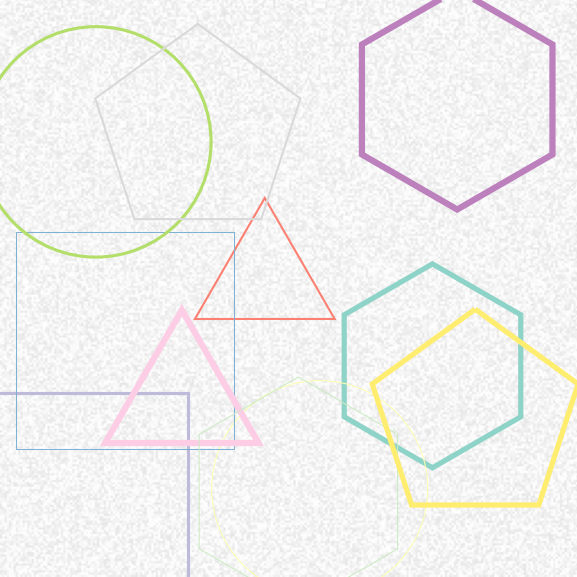[{"shape": "hexagon", "thickness": 2.5, "radius": 0.88, "center": [0.749, 0.366]}, {"shape": "circle", "thickness": 0.5, "radius": 0.94, "center": [0.554, 0.153]}, {"shape": "square", "thickness": 1.5, "radius": 0.83, "center": [0.159, 0.153]}, {"shape": "triangle", "thickness": 1, "radius": 0.7, "center": [0.459, 0.517]}, {"shape": "square", "thickness": 0.5, "radius": 0.94, "center": [0.216, 0.409]}, {"shape": "circle", "thickness": 1.5, "radius": 1.0, "center": [0.166, 0.753]}, {"shape": "triangle", "thickness": 3, "radius": 0.77, "center": [0.315, 0.309]}, {"shape": "pentagon", "thickness": 1, "radius": 0.93, "center": [0.343, 0.771]}, {"shape": "hexagon", "thickness": 3, "radius": 0.95, "center": [0.792, 0.827]}, {"shape": "hexagon", "thickness": 0.5, "radius": 0.99, "center": [0.517, 0.148]}, {"shape": "pentagon", "thickness": 2.5, "radius": 0.94, "center": [0.823, 0.276]}]